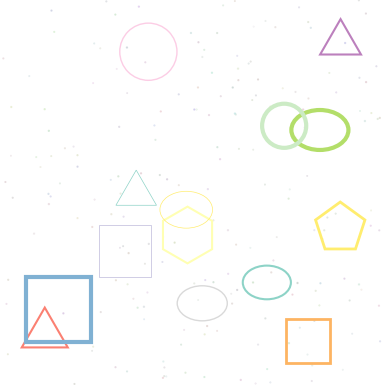[{"shape": "triangle", "thickness": 0.5, "radius": 0.3, "center": [0.354, 0.497]}, {"shape": "oval", "thickness": 1.5, "radius": 0.31, "center": [0.693, 0.266]}, {"shape": "hexagon", "thickness": 1.5, "radius": 0.37, "center": [0.487, 0.39]}, {"shape": "square", "thickness": 0.5, "radius": 0.33, "center": [0.325, 0.348]}, {"shape": "triangle", "thickness": 1.5, "radius": 0.34, "center": [0.116, 0.132]}, {"shape": "square", "thickness": 3, "radius": 0.42, "center": [0.152, 0.197]}, {"shape": "square", "thickness": 2, "radius": 0.29, "center": [0.8, 0.115]}, {"shape": "oval", "thickness": 3, "radius": 0.37, "center": [0.831, 0.662]}, {"shape": "circle", "thickness": 1, "radius": 0.37, "center": [0.385, 0.866]}, {"shape": "oval", "thickness": 1, "radius": 0.33, "center": [0.525, 0.212]}, {"shape": "triangle", "thickness": 1.5, "radius": 0.31, "center": [0.885, 0.889]}, {"shape": "circle", "thickness": 3, "radius": 0.29, "center": [0.738, 0.673]}, {"shape": "pentagon", "thickness": 2, "radius": 0.34, "center": [0.884, 0.408]}, {"shape": "oval", "thickness": 0.5, "radius": 0.34, "center": [0.484, 0.455]}]